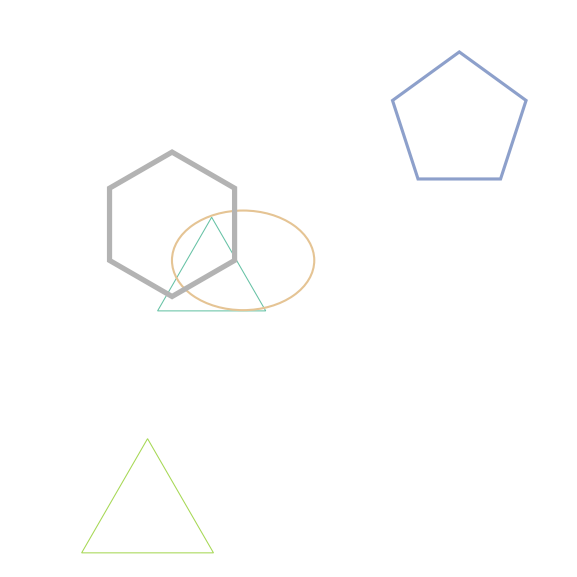[{"shape": "triangle", "thickness": 0.5, "radius": 0.54, "center": [0.366, 0.515]}, {"shape": "pentagon", "thickness": 1.5, "radius": 0.61, "center": [0.795, 0.788]}, {"shape": "triangle", "thickness": 0.5, "radius": 0.66, "center": [0.256, 0.108]}, {"shape": "oval", "thickness": 1, "radius": 0.62, "center": [0.421, 0.548]}, {"shape": "hexagon", "thickness": 2.5, "radius": 0.63, "center": [0.298, 0.611]}]